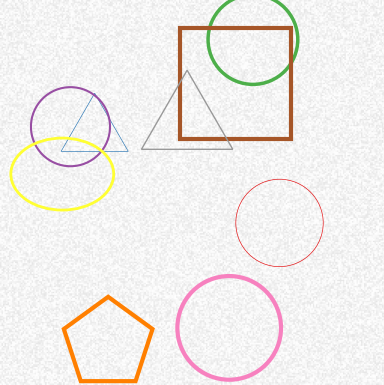[{"shape": "circle", "thickness": 0.5, "radius": 0.57, "center": [0.726, 0.421]}, {"shape": "triangle", "thickness": 0.5, "radius": 0.5, "center": [0.246, 0.657]}, {"shape": "circle", "thickness": 2.5, "radius": 0.58, "center": [0.657, 0.897]}, {"shape": "circle", "thickness": 1.5, "radius": 0.51, "center": [0.183, 0.671]}, {"shape": "pentagon", "thickness": 3, "radius": 0.61, "center": [0.281, 0.108]}, {"shape": "oval", "thickness": 2, "radius": 0.67, "center": [0.162, 0.548]}, {"shape": "square", "thickness": 3, "radius": 0.72, "center": [0.611, 0.782]}, {"shape": "circle", "thickness": 3, "radius": 0.67, "center": [0.595, 0.148]}, {"shape": "triangle", "thickness": 1, "radius": 0.68, "center": [0.486, 0.681]}]